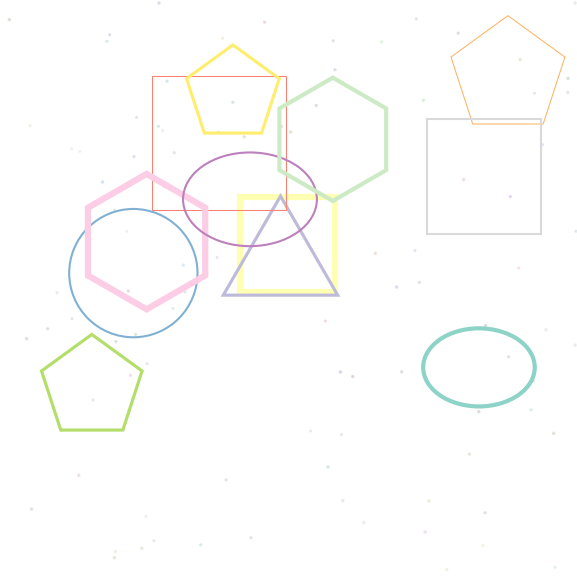[{"shape": "oval", "thickness": 2, "radius": 0.48, "center": [0.829, 0.363]}, {"shape": "square", "thickness": 3, "radius": 0.41, "center": [0.498, 0.576]}, {"shape": "triangle", "thickness": 1.5, "radius": 0.57, "center": [0.486, 0.545]}, {"shape": "square", "thickness": 0.5, "radius": 0.58, "center": [0.379, 0.751]}, {"shape": "circle", "thickness": 1, "radius": 0.56, "center": [0.231, 0.526]}, {"shape": "pentagon", "thickness": 0.5, "radius": 0.52, "center": [0.88, 0.868]}, {"shape": "pentagon", "thickness": 1.5, "radius": 0.46, "center": [0.159, 0.329]}, {"shape": "hexagon", "thickness": 3, "radius": 0.59, "center": [0.254, 0.581]}, {"shape": "square", "thickness": 1, "radius": 0.5, "center": [0.838, 0.694]}, {"shape": "oval", "thickness": 1, "radius": 0.58, "center": [0.433, 0.654]}, {"shape": "hexagon", "thickness": 2, "radius": 0.53, "center": [0.576, 0.758]}, {"shape": "pentagon", "thickness": 1.5, "radius": 0.42, "center": [0.403, 0.837]}]